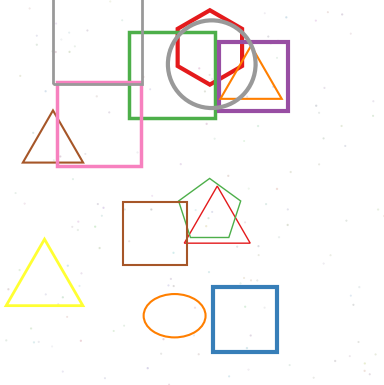[{"shape": "hexagon", "thickness": 3, "radius": 0.48, "center": [0.545, 0.877]}, {"shape": "triangle", "thickness": 1, "radius": 0.49, "center": [0.564, 0.418]}, {"shape": "square", "thickness": 3, "radius": 0.42, "center": [0.636, 0.17]}, {"shape": "pentagon", "thickness": 1, "radius": 0.42, "center": [0.545, 0.452]}, {"shape": "square", "thickness": 2.5, "radius": 0.56, "center": [0.446, 0.806]}, {"shape": "square", "thickness": 3, "radius": 0.45, "center": [0.657, 0.802]}, {"shape": "oval", "thickness": 1.5, "radius": 0.4, "center": [0.454, 0.18]}, {"shape": "triangle", "thickness": 1.5, "radius": 0.46, "center": [0.652, 0.789]}, {"shape": "triangle", "thickness": 2, "radius": 0.58, "center": [0.116, 0.264]}, {"shape": "square", "thickness": 1.5, "radius": 0.41, "center": [0.402, 0.393]}, {"shape": "triangle", "thickness": 1.5, "radius": 0.45, "center": [0.138, 0.623]}, {"shape": "square", "thickness": 2.5, "radius": 0.54, "center": [0.256, 0.677]}, {"shape": "square", "thickness": 2, "radius": 0.58, "center": [0.253, 0.899]}, {"shape": "circle", "thickness": 3, "radius": 0.57, "center": [0.55, 0.833]}]